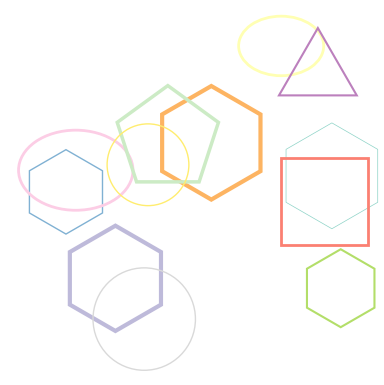[{"shape": "hexagon", "thickness": 0.5, "radius": 0.69, "center": [0.862, 0.543]}, {"shape": "oval", "thickness": 2, "radius": 0.55, "center": [0.73, 0.881]}, {"shape": "hexagon", "thickness": 3, "radius": 0.68, "center": [0.3, 0.277]}, {"shape": "square", "thickness": 2, "radius": 0.56, "center": [0.843, 0.476]}, {"shape": "hexagon", "thickness": 1, "radius": 0.55, "center": [0.171, 0.502]}, {"shape": "hexagon", "thickness": 3, "radius": 0.74, "center": [0.549, 0.629]}, {"shape": "hexagon", "thickness": 1.5, "radius": 0.51, "center": [0.885, 0.251]}, {"shape": "oval", "thickness": 2, "radius": 0.74, "center": [0.197, 0.558]}, {"shape": "circle", "thickness": 1, "radius": 0.67, "center": [0.375, 0.171]}, {"shape": "triangle", "thickness": 1.5, "radius": 0.58, "center": [0.826, 0.811]}, {"shape": "pentagon", "thickness": 2.5, "radius": 0.69, "center": [0.436, 0.639]}, {"shape": "circle", "thickness": 1, "radius": 0.53, "center": [0.384, 0.572]}]